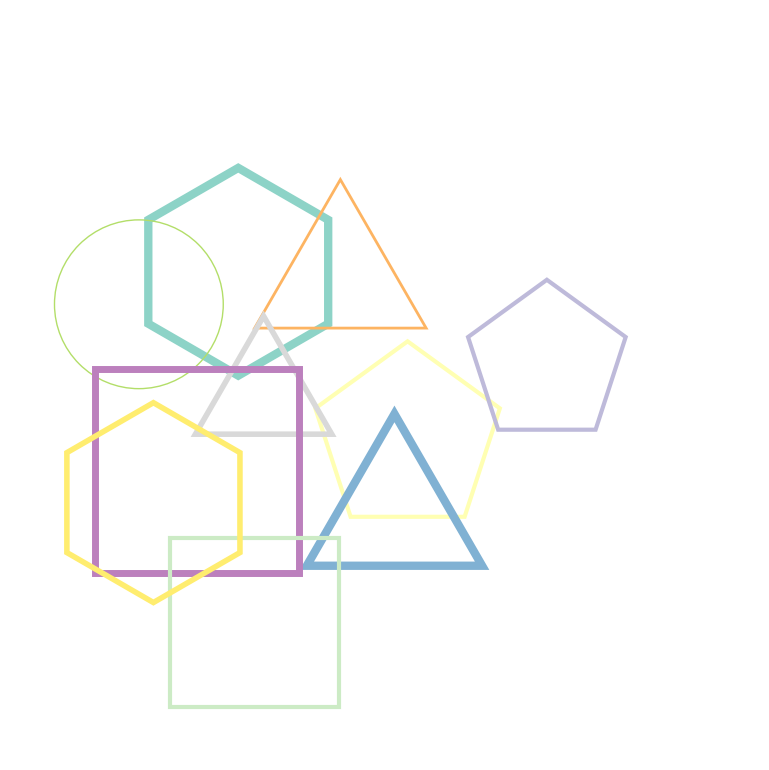[{"shape": "hexagon", "thickness": 3, "radius": 0.67, "center": [0.309, 0.647]}, {"shape": "pentagon", "thickness": 1.5, "radius": 0.63, "center": [0.529, 0.431]}, {"shape": "pentagon", "thickness": 1.5, "radius": 0.54, "center": [0.71, 0.529]}, {"shape": "triangle", "thickness": 3, "radius": 0.66, "center": [0.512, 0.331]}, {"shape": "triangle", "thickness": 1, "radius": 0.64, "center": [0.442, 0.638]}, {"shape": "circle", "thickness": 0.5, "radius": 0.55, "center": [0.18, 0.605]}, {"shape": "triangle", "thickness": 2, "radius": 0.51, "center": [0.342, 0.487]}, {"shape": "square", "thickness": 2.5, "radius": 0.66, "center": [0.256, 0.389]}, {"shape": "square", "thickness": 1.5, "radius": 0.55, "center": [0.331, 0.191]}, {"shape": "hexagon", "thickness": 2, "radius": 0.65, "center": [0.199, 0.347]}]